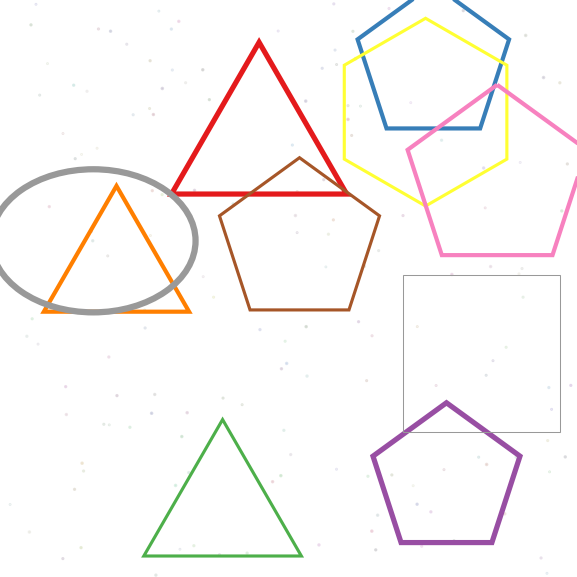[{"shape": "triangle", "thickness": 2.5, "radius": 0.88, "center": [0.449, 0.751]}, {"shape": "pentagon", "thickness": 2, "radius": 0.69, "center": [0.75, 0.888]}, {"shape": "triangle", "thickness": 1.5, "radius": 0.79, "center": [0.385, 0.115]}, {"shape": "pentagon", "thickness": 2.5, "radius": 0.67, "center": [0.773, 0.168]}, {"shape": "triangle", "thickness": 2, "radius": 0.73, "center": [0.202, 0.532]}, {"shape": "hexagon", "thickness": 1.5, "radius": 0.81, "center": [0.737, 0.805]}, {"shape": "pentagon", "thickness": 1.5, "radius": 0.73, "center": [0.519, 0.58]}, {"shape": "pentagon", "thickness": 2, "radius": 0.82, "center": [0.861, 0.689]}, {"shape": "square", "thickness": 0.5, "radius": 0.68, "center": [0.834, 0.387]}, {"shape": "oval", "thickness": 3, "radius": 0.89, "center": [0.162, 0.582]}]